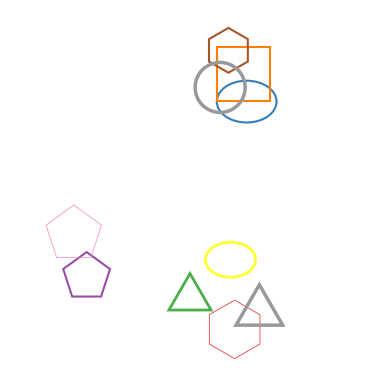[{"shape": "hexagon", "thickness": 0.5, "radius": 0.38, "center": [0.609, 0.144]}, {"shape": "oval", "thickness": 1.5, "radius": 0.39, "center": [0.641, 0.736]}, {"shape": "triangle", "thickness": 2, "radius": 0.32, "center": [0.493, 0.226]}, {"shape": "pentagon", "thickness": 1.5, "radius": 0.32, "center": [0.225, 0.281]}, {"shape": "square", "thickness": 1.5, "radius": 0.35, "center": [0.632, 0.807]}, {"shape": "oval", "thickness": 2, "radius": 0.33, "center": [0.599, 0.325]}, {"shape": "hexagon", "thickness": 1.5, "radius": 0.29, "center": [0.593, 0.869]}, {"shape": "pentagon", "thickness": 0.5, "radius": 0.38, "center": [0.192, 0.392]}, {"shape": "circle", "thickness": 2.5, "radius": 0.32, "center": [0.572, 0.773]}, {"shape": "triangle", "thickness": 2.5, "radius": 0.35, "center": [0.674, 0.19]}]